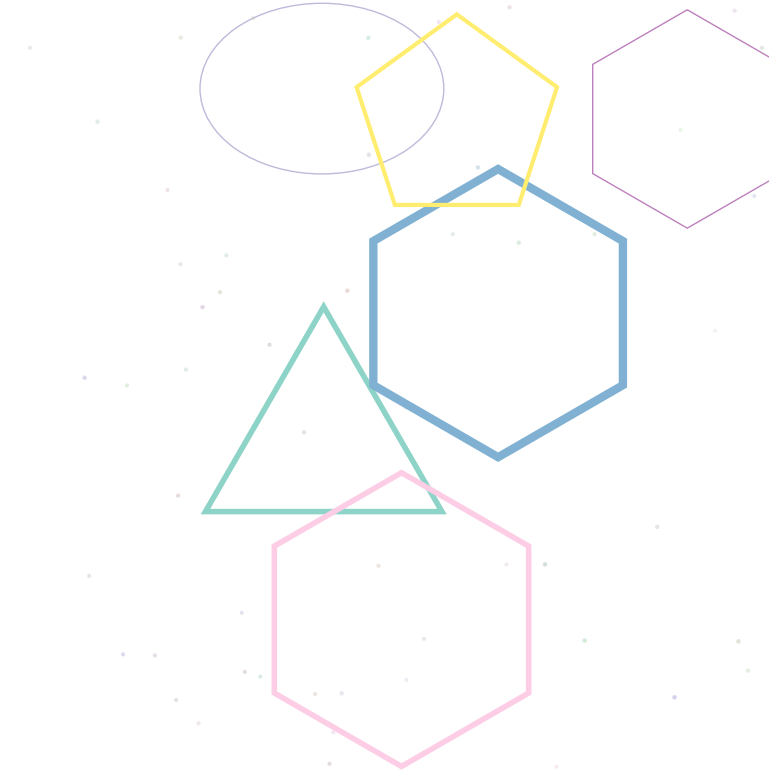[{"shape": "triangle", "thickness": 2, "radius": 0.89, "center": [0.42, 0.424]}, {"shape": "oval", "thickness": 0.5, "radius": 0.79, "center": [0.418, 0.885]}, {"shape": "hexagon", "thickness": 3, "radius": 0.94, "center": [0.647, 0.593]}, {"shape": "hexagon", "thickness": 2, "radius": 0.95, "center": [0.521, 0.195]}, {"shape": "hexagon", "thickness": 0.5, "radius": 0.71, "center": [0.893, 0.845]}, {"shape": "pentagon", "thickness": 1.5, "radius": 0.68, "center": [0.593, 0.845]}]